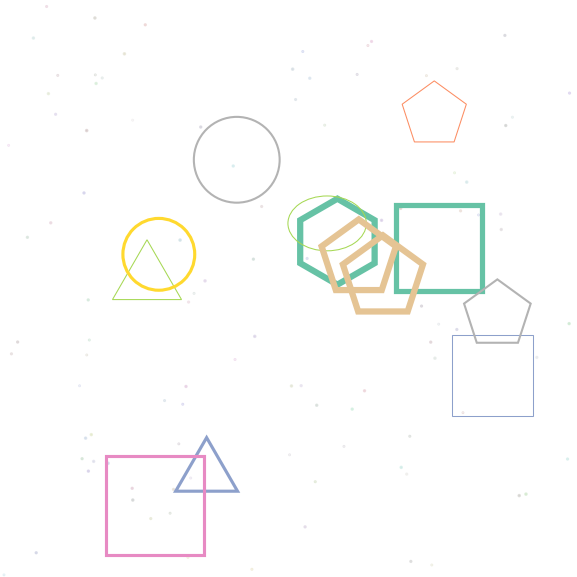[{"shape": "square", "thickness": 2.5, "radius": 0.37, "center": [0.761, 0.57]}, {"shape": "hexagon", "thickness": 3, "radius": 0.37, "center": [0.584, 0.581]}, {"shape": "pentagon", "thickness": 0.5, "radius": 0.29, "center": [0.752, 0.801]}, {"shape": "triangle", "thickness": 1.5, "radius": 0.31, "center": [0.358, 0.179]}, {"shape": "square", "thickness": 0.5, "radius": 0.35, "center": [0.852, 0.35]}, {"shape": "square", "thickness": 1.5, "radius": 0.43, "center": [0.268, 0.124]}, {"shape": "oval", "thickness": 0.5, "radius": 0.34, "center": [0.566, 0.612]}, {"shape": "triangle", "thickness": 0.5, "radius": 0.35, "center": [0.255, 0.515]}, {"shape": "circle", "thickness": 1.5, "radius": 0.31, "center": [0.275, 0.559]}, {"shape": "pentagon", "thickness": 3, "radius": 0.34, "center": [0.621, 0.552]}, {"shape": "pentagon", "thickness": 3, "radius": 0.36, "center": [0.663, 0.519]}, {"shape": "pentagon", "thickness": 1, "radius": 0.3, "center": [0.861, 0.455]}, {"shape": "circle", "thickness": 1, "radius": 0.37, "center": [0.41, 0.722]}]